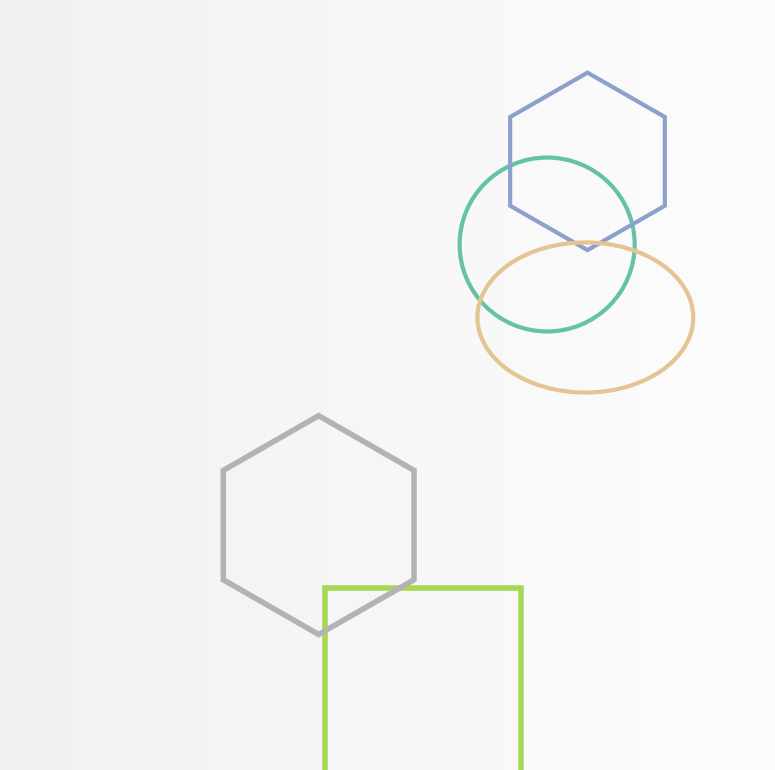[{"shape": "circle", "thickness": 1.5, "radius": 0.56, "center": [0.706, 0.682]}, {"shape": "hexagon", "thickness": 1.5, "radius": 0.58, "center": [0.758, 0.79]}, {"shape": "square", "thickness": 2, "radius": 0.63, "center": [0.546, 0.11]}, {"shape": "oval", "thickness": 1.5, "radius": 0.7, "center": [0.755, 0.588]}, {"shape": "hexagon", "thickness": 2, "radius": 0.71, "center": [0.411, 0.318]}]